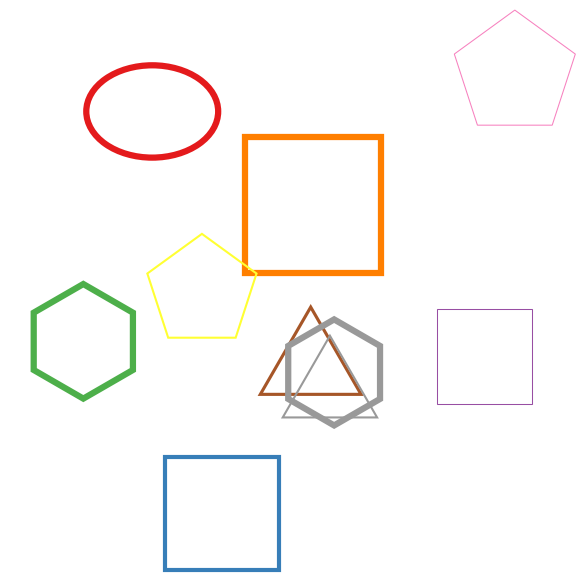[{"shape": "oval", "thickness": 3, "radius": 0.57, "center": [0.264, 0.806]}, {"shape": "square", "thickness": 2, "radius": 0.49, "center": [0.385, 0.11]}, {"shape": "hexagon", "thickness": 3, "radius": 0.5, "center": [0.144, 0.408]}, {"shape": "square", "thickness": 0.5, "radius": 0.41, "center": [0.839, 0.382]}, {"shape": "square", "thickness": 3, "radius": 0.59, "center": [0.543, 0.644]}, {"shape": "pentagon", "thickness": 1, "radius": 0.5, "center": [0.35, 0.495]}, {"shape": "triangle", "thickness": 1.5, "radius": 0.5, "center": [0.538, 0.367]}, {"shape": "pentagon", "thickness": 0.5, "radius": 0.55, "center": [0.891, 0.872]}, {"shape": "triangle", "thickness": 1, "radius": 0.47, "center": [0.571, 0.323]}, {"shape": "hexagon", "thickness": 3, "radius": 0.46, "center": [0.579, 0.354]}]